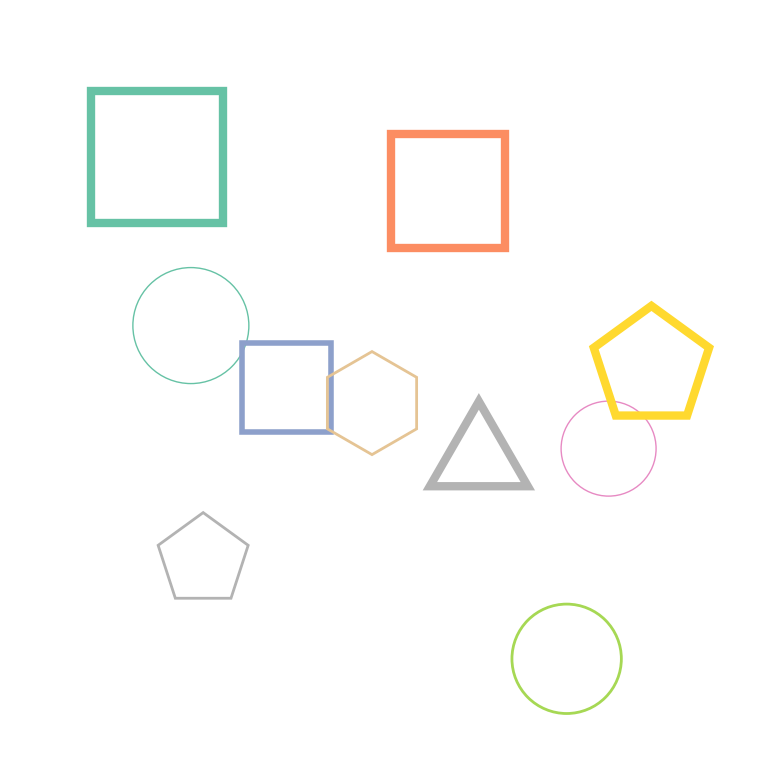[{"shape": "square", "thickness": 3, "radius": 0.43, "center": [0.204, 0.796]}, {"shape": "circle", "thickness": 0.5, "radius": 0.38, "center": [0.248, 0.577]}, {"shape": "square", "thickness": 3, "radius": 0.37, "center": [0.581, 0.752]}, {"shape": "square", "thickness": 2, "radius": 0.29, "center": [0.372, 0.497]}, {"shape": "circle", "thickness": 0.5, "radius": 0.31, "center": [0.79, 0.417]}, {"shape": "circle", "thickness": 1, "radius": 0.36, "center": [0.736, 0.144]}, {"shape": "pentagon", "thickness": 3, "radius": 0.39, "center": [0.846, 0.524]}, {"shape": "hexagon", "thickness": 1, "radius": 0.33, "center": [0.483, 0.476]}, {"shape": "triangle", "thickness": 3, "radius": 0.37, "center": [0.622, 0.405]}, {"shape": "pentagon", "thickness": 1, "radius": 0.31, "center": [0.264, 0.273]}]